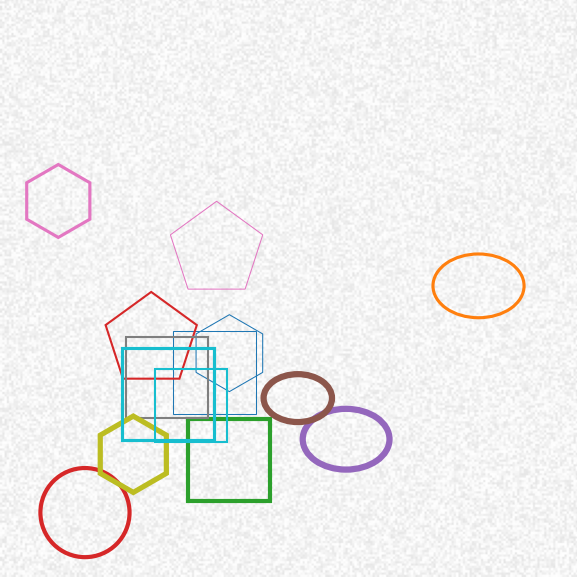[{"shape": "square", "thickness": 0.5, "radius": 0.36, "center": [0.372, 0.355]}, {"shape": "hexagon", "thickness": 0.5, "radius": 0.33, "center": [0.397, 0.388]}, {"shape": "oval", "thickness": 1.5, "radius": 0.39, "center": [0.829, 0.504]}, {"shape": "square", "thickness": 2, "radius": 0.35, "center": [0.397, 0.203]}, {"shape": "pentagon", "thickness": 1, "radius": 0.42, "center": [0.262, 0.411]}, {"shape": "circle", "thickness": 2, "radius": 0.39, "center": [0.147, 0.112]}, {"shape": "oval", "thickness": 3, "radius": 0.38, "center": [0.599, 0.239]}, {"shape": "oval", "thickness": 3, "radius": 0.3, "center": [0.516, 0.31]}, {"shape": "hexagon", "thickness": 1.5, "radius": 0.32, "center": [0.101, 0.651]}, {"shape": "pentagon", "thickness": 0.5, "radius": 0.42, "center": [0.375, 0.567]}, {"shape": "square", "thickness": 1, "radius": 0.35, "center": [0.289, 0.346]}, {"shape": "hexagon", "thickness": 2.5, "radius": 0.33, "center": [0.231, 0.213]}, {"shape": "square", "thickness": 1.5, "radius": 0.4, "center": [0.291, 0.317]}, {"shape": "square", "thickness": 1, "radius": 0.31, "center": [0.331, 0.297]}]